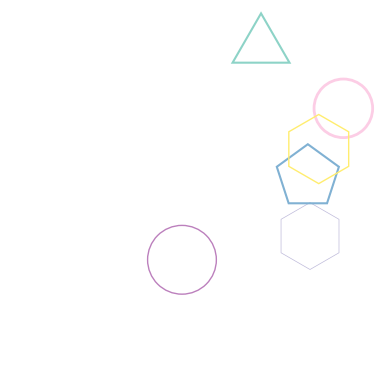[{"shape": "triangle", "thickness": 1.5, "radius": 0.43, "center": [0.678, 0.88]}, {"shape": "hexagon", "thickness": 0.5, "radius": 0.43, "center": [0.805, 0.387]}, {"shape": "pentagon", "thickness": 1.5, "radius": 0.42, "center": [0.8, 0.541]}, {"shape": "circle", "thickness": 2, "radius": 0.38, "center": [0.892, 0.719]}, {"shape": "circle", "thickness": 1, "radius": 0.45, "center": [0.473, 0.325]}, {"shape": "hexagon", "thickness": 1, "radius": 0.45, "center": [0.828, 0.613]}]